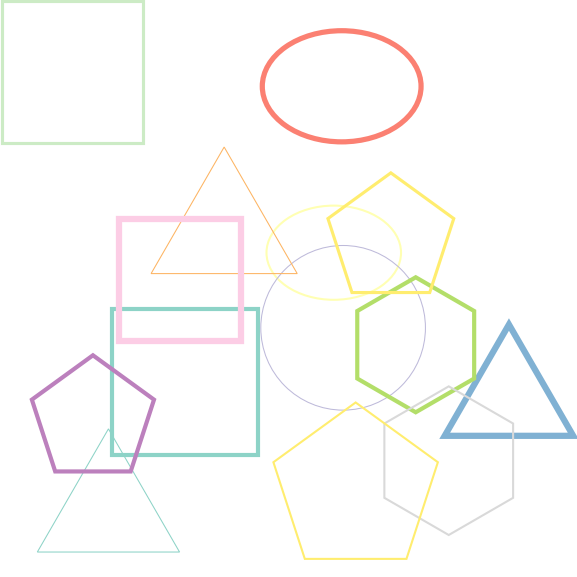[{"shape": "triangle", "thickness": 0.5, "radius": 0.71, "center": [0.188, 0.114]}, {"shape": "square", "thickness": 2, "radius": 0.63, "center": [0.32, 0.338]}, {"shape": "oval", "thickness": 1, "radius": 0.58, "center": [0.578, 0.562]}, {"shape": "circle", "thickness": 0.5, "radius": 0.71, "center": [0.594, 0.432]}, {"shape": "oval", "thickness": 2.5, "radius": 0.69, "center": [0.592, 0.85]}, {"shape": "triangle", "thickness": 3, "radius": 0.64, "center": [0.881, 0.309]}, {"shape": "triangle", "thickness": 0.5, "radius": 0.73, "center": [0.388, 0.598]}, {"shape": "hexagon", "thickness": 2, "radius": 0.58, "center": [0.72, 0.402]}, {"shape": "square", "thickness": 3, "radius": 0.53, "center": [0.312, 0.514]}, {"shape": "hexagon", "thickness": 1, "radius": 0.64, "center": [0.777, 0.201]}, {"shape": "pentagon", "thickness": 2, "radius": 0.56, "center": [0.161, 0.273]}, {"shape": "square", "thickness": 1.5, "radius": 0.61, "center": [0.126, 0.875]}, {"shape": "pentagon", "thickness": 1, "radius": 0.75, "center": [0.616, 0.152]}, {"shape": "pentagon", "thickness": 1.5, "radius": 0.57, "center": [0.677, 0.585]}]